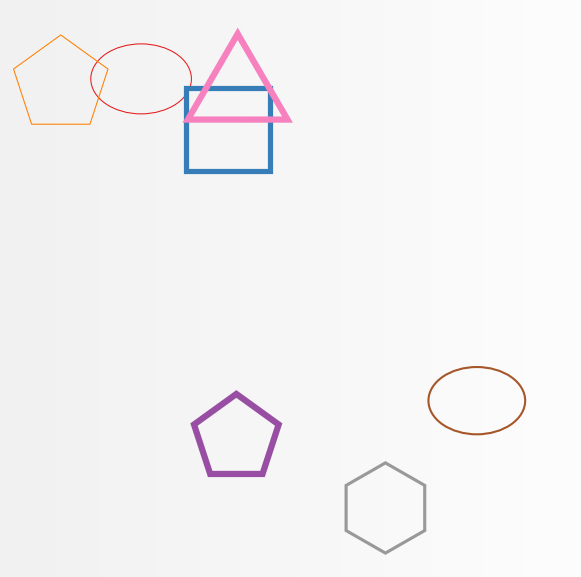[{"shape": "oval", "thickness": 0.5, "radius": 0.43, "center": [0.243, 0.863]}, {"shape": "square", "thickness": 2.5, "radius": 0.36, "center": [0.392, 0.775]}, {"shape": "pentagon", "thickness": 3, "radius": 0.38, "center": [0.407, 0.24]}, {"shape": "pentagon", "thickness": 0.5, "radius": 0.43, "center": [0.105, 0.853]}, {"shape": "oval", "thickness": 1, "radius": 0.42, "center": [0.82, 0.305]}, {"shape": "triangle", "thickness": 3, "radius": 0.49, "center": [0.409, 0.842]}, {"shape": "hexagon", "thickness": 1.5, "radius": 0.39, "center": [0.663, 0.12]}]